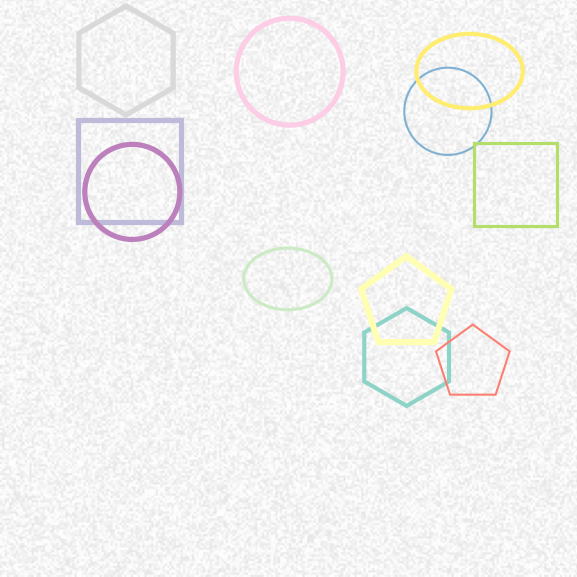[{"shape": "hexagon", "thickness": 2, "radius": 0.42, "center": [0.704, 0.381]}, {"shape": "pentagon", "thickness": 3, "radius": 0.41, "center": [0.703, 0.473]}, {"shape": "square", "thickness": 2.5, "radius": 0.44, "center": [0.224, 0.703]}, {"shape": "pentagon", "thickness": 1, "radius": 0.34, "center": [0.819, 0.37]}, {"shape": "circle", "thickness": 1, "radius": 0.38, "center": [0.776, 0.806]}, {"shape": "square", "thickness": 1.5, "radius": 0.36, "center": [0.892, 0.68]}, {"shape": "circle", "thickness": 2.5, "radius": 0.46, "center": [0.502, 0.875]}, {"shape": "hexagon", "thickness": 2.5, "radius": 0.47, "center": [0.218, 0.894]}, {"shape": "circle", "thickness": 2.5, "radius": 0.41, "center": [0.229, 0.667]}, {"shape": "oval", "thickness": 1.5, "radius": 0.38, "center": [0.498, 0.516]}, {"shape": "oval", "thickness": 2, "radius": 0.46, "center": [0.813, 0.876]}]